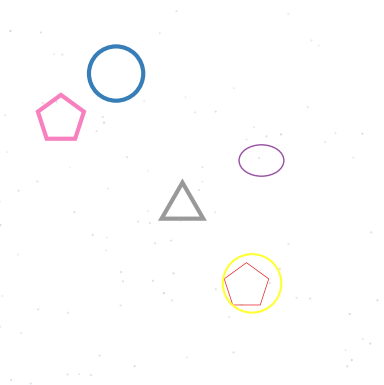[{"shape": "pentagon", "thickness": 0.5, "radius": 0.3, "center": [0.64, 0.257]}, {"shape": "circle", "thickness": 3, "radius": 0.35, "center": [0.302, 0.809]}, {"shape": "oval", "thickness": 1, "radius": 0.29, "center": [0.679, 0.583]}, {"shape": "circle", "thickness": 1.5, "radius": 0.38, "center": [0.655, 0.264]}, {"shape": "pentagon", "thickness": 3, "radius": 0.31, "center": [0.158, 0.691]}, {"shape": "triangle", "thickness": 3, "radius": 0.31, "center": [0.474, 0.463]}]